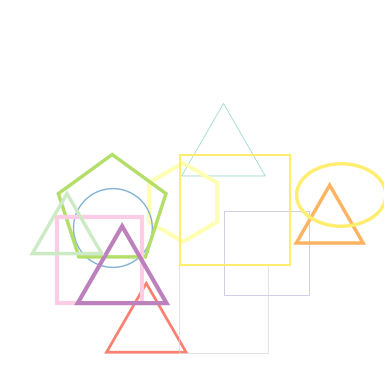[{"shape": "triangle", "thickness": 0.5, "radius": 0.63, "center": [0.581, 0.606]}, {"shape": "hexagon", "thickness": 3, "radius": 0.51, "center": [0.476, 0.474]}, {"shape": "square", "thickness": 0.5, "radius": 0.55, "center": [0.692, 0.343]}, {"shape": "triangle", "thickness": 2, "radius": 0.6, "center": [0.38, 0.145]}, {"shape": "circle", "thickness": 1, "radius": 0.51, "center": [0.293, 0.408]}, {"shape": "triangle", "thickness": 2.5, "radius": 0.5, "center": [0.856, 0.419]}, {"shape": "pentagon", "thickness": 2.5, "radius": 0.73, "center": [0.291, 0.452]}, {"shape": "square", "thickness": 3, "radius": 0.55, "center": [0.258, 0.324]}, {"shape": "square", "thickness": 0.5, "radius": 0.58, "center": [0.58, 0.198]}, {"shape": "triangle", "thickness": 3, "radius": 0.67, "center": [0.317, 0.279]}, {"shape": "triangle", "thickness": 2.5, "radius": 0.52, "center": [0.174, 0.393]}, {"shape": "square", "thickness": 1.5, "radius": 0.71, "center": [0.61, 0.454]}, {"shape": "oval", "thickness": 2.5, "radius": 0.58, "center": [0.886, 0.494]}]